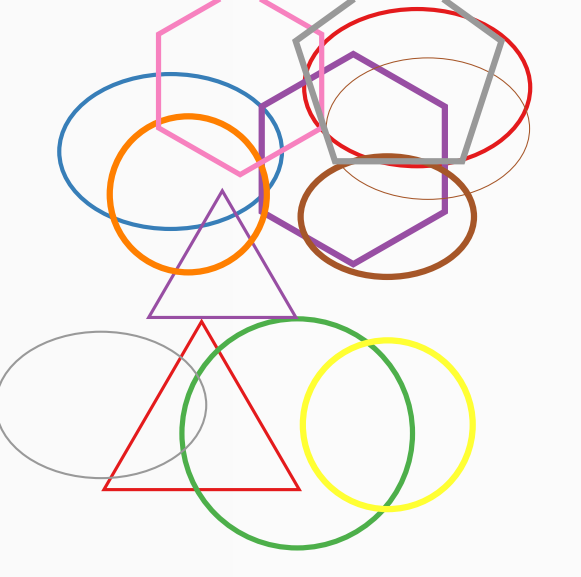[{"shape": "triangle", "thickness": 1.5, "radius": 0.97, "center": [0.347, 0.248]}, {"shape": "oval", "thickness": 2, "radius": 0.97, "center": [0.718, 0.847]}, {"shape": "oval", "thickness": 2, "radius": 0.96, "center": [0.294, 0.737]}, {"shape": "circle", "thickness": 2.5, "radius": 0.99, "center": [0.511, 0.249]}, {"shape": "hexagon", "thickness": 3, "radius": 0.91, "center": [0.608, 0.724]}, {"shape": "triangle", "thickness": 1.5, "radius": 0.73, "center": [0.382, 0.523]}, {"shape": "circle", "thickness": 3, "radius": 0.68, "center": [0.324, 0.663]}, {"shape": "circle", "thickness": 3, "radius": 0.73, "center": [0.667, 0.264]}, {"shape": "oval", "thickness": 3, "radius": 0.75, "center": [0.666, 0.624]}, {"shape": "oval", "thickness": 0.5, "radius": 0.87, "center": [0.736, 0.776]}, {"shape": "hexagon", "thickness": 2.5, "radius": 0.81, "center": [0.413, 0.859]}, {"shape": "oval", "thickness": 1, "radius": 0.91, "center": [0.174, 0.298]}, {"shape": "pentagon", "thickness": 3, "radius": 0.93, "center": [0.686, 0.87]}]